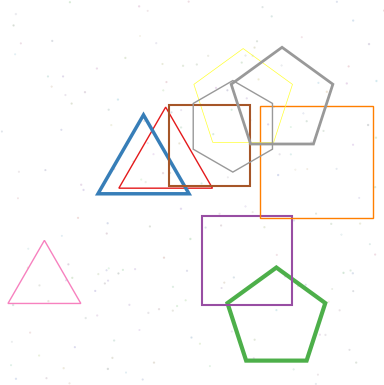[{"shape": "triangle", "thickness": 1, "radius": 0.7, "center": [0.43, 0.581]}, {"shape": "triangle", "thickness": 2.5, "radius": 0.68, "center": [0.373, 0.565]}, {"shape": "pentagon", "thickness": 3, "radius": 0.67, "center": [0.718, 0.171]}, {"shape": "square", "thickness": 1.5, "radius": 0.58, "center": [0.642, 0.324]}, {"shape": "square", "thickness": 1, "radius": 0.73, "center": [0.822, 0.579]}, {"shape": "pentagon", "thickness": 0.5, "radius": 0.67, "center": [0.632, 0.739]}, {"shape": "square", "thickness": 1.5, "radius": 0.52, "center": [0.544, 0.622]}, {"shape": "triangle", "thickness": 1, "radius": 0.55, "center": [0.115, 0.266]}, {"shape": "hexagon", "thickness": 1, "radius": 0.59, "center": [0.605, 0.672]}, {"shape": "pentagon", "thickness": 2, "radius": 0.69, "center": [0.733, 0.738]}]